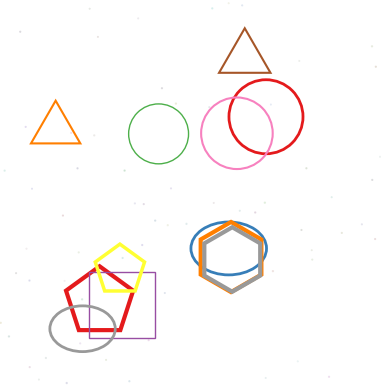[{"shape": "circle", "thickness": 2, "radius": 0.48, "center": [0.691, 0.697]}, {"shape": "pentagon", "thickness": 3, "radius": 0.46, "center": [0.259, 0.217]}, {"shape": "oval", "thickness": 2, "radius": 0.49, "center": [0.594, 0.355]}, {"shape": "circle", "thickness": 1, "radius": 0.39, "center": [0.412, 0.652]}, {"shape": "square", "thickness": 1, "radius": 0.43, "center": [0.317, 0.207]}, {"shape": "hexagon", "thickness": 3, "radius": 0.46, "center": [0.6, 0.332]}, {"shape": "triangle", "thickness": 1.5, "radius": 0.37, "center": [0.145, 0.665]}, {"shape": "pentagon", "thickness": 2.5, "radius": 0.34, "center": [0.311, 0.299]}, {"shape": "triangle", "thickness": 1.5, "radius": 0.39, "center": [0.636, 0.849]}, {"shape": "circle", "thickness": 1.5, "radius": 0.46, "center": [0.615, 0.654]}, {"shape": "oval", "thickness": 2, "radius": 0.42, "center": [0.214, 0.146]}, {"shape": "hexagon", "thickness": 3, "radius": 0.42, "center": [0.603, 0.326]}]